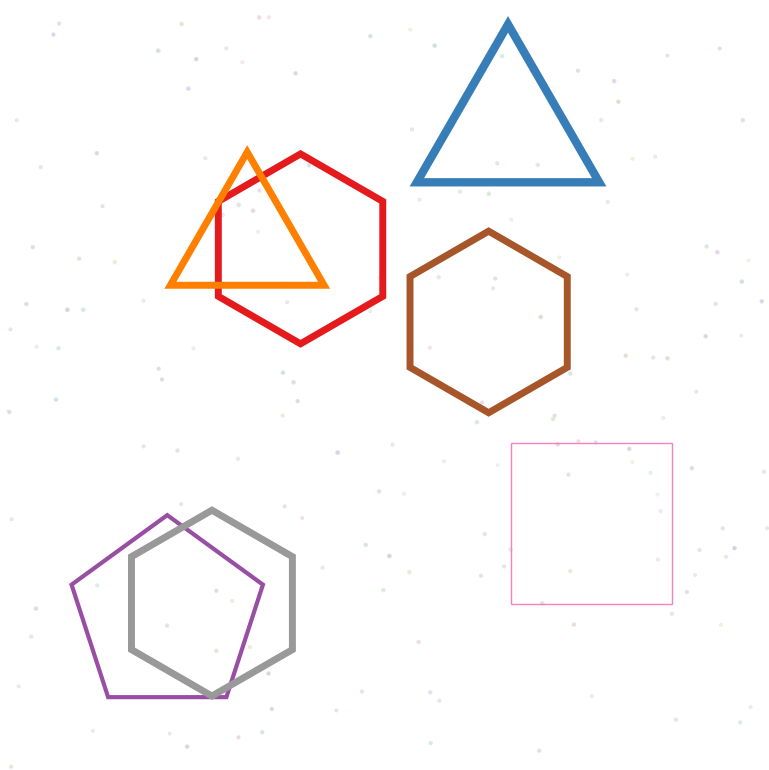[{"shape": "hexagon", "thickness": 2.5, "radius": 0.62, "center": [0.39, 0.677]}, {"shape": "triangle", "thickness": 3, "radius": 0.68, "center": [0.66, 0.832]}, {"shape": "pentagon", "thickness": 1.5, "radius": 0.65, "center": [0.217, 0.2]}, {"shape": "triangle", "thickness": 2.5, "radius": 0.58, "center": [0.321, 0.687]}, {"shape": "hexagon", "thickness": 2.5, "radius": 0.59, "center": [0.635, 0.582]}, {"shape": "square", "thickness": 0.5, "radius": 0.52, "center": [0.768, 0.32]}, {"shape": "hexagon", "thickness": 2.5, "radius": 0.6, "center": [0.275, 0.217]}]